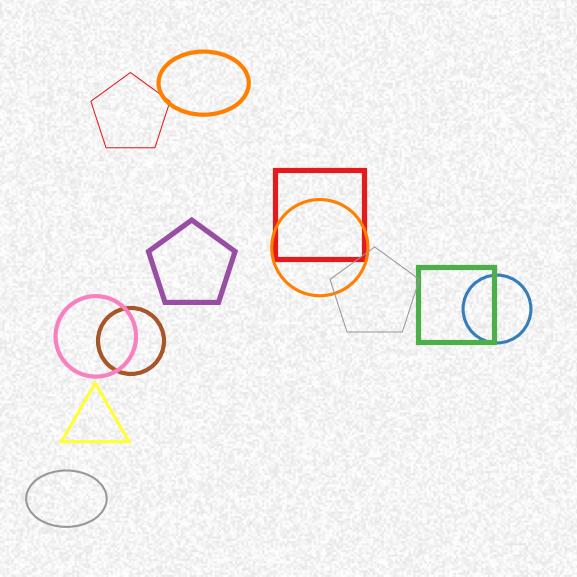[{"shape": "square", "thickness": 2.5, "radius": 0.39, "center": [0.554, 0.627]}, {"shape": "pentagon", "thickness": 0.5, "radius": 0.36, "center": [0.226, 0.802]}, {"shape": "circle", "thickness": 1.5, "radius": 0.29, "center": [0.861, 0.464]}, {"shape": "square", "thickness": 2.5, "radius": 0.33, "center": [0.79, 0.472]}, {"shape": "pentagon", "thickness": 2.5, "radius": 0.39, "center": [0.332, 0.539]}, {"shape": "circle", "thickness": 1.5, "radius": 0.42, "center": [0.554, 0.57]}, {"shape": "oval", "thickness": 2, "radius": 0.39, "center": [0.353, 0.855]}, {"shape": "triangle", "thickness": 1.5, "radius": 0.34, "center": [0.165, 0.268]}, {"shape": "circle", "thickness": 2, "radius": 0.29, "center": [0.227, 0.409]}, {"shape": "circle", "thickness": 2, "radius": 0.35, "center": [0.166, 0.417]}, {"shape": "pentagon", "thickness": 0.5, "radius": 0.41, "center": [0.649, 0.49]}, {"shape": "oval", "thickness": 1, "radius": 0.35, "center": [0.115, 0.136]}]